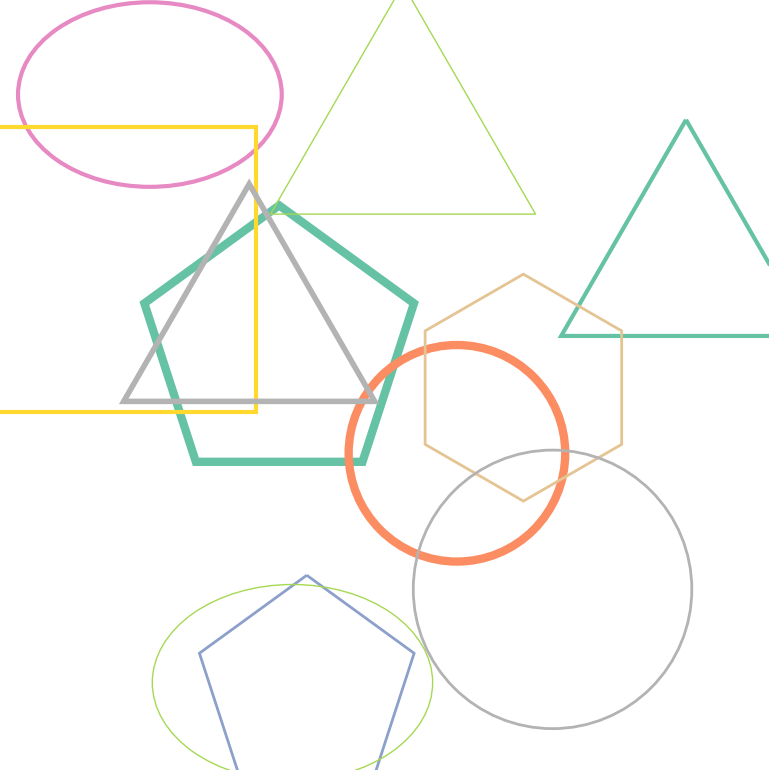[{"shape": "pentagon", "thickness": 3, "radius": 0.92, "center": [0.363, 0.549]}, {"shape": "triangle", "thickness": 1.5, "radius": 0.94, "center": [0.891, 0.657]}, {"shape": "circle", "thickness": 3, "radius": 0.7, "center": [0.593, 0.411]}, {"shape": "pentagon", "thickness": 1, "radius": 0.73, "center": [0.398, 0.106]}, {"shape": "oval", "thickness": 1.5, "radius": 0.86, "center": [0.195, 0.877]}, {"shape": "oval", "thickness": 0.5, "radius": 0.91, "center": [0.38, 0.113]}, {"shape": "triangle", "thickness": 0.5, "radius": 0.99, "center": [0.523, 0.821]}, {"shape": "square", "thickness": 1.5, "radius": 0.93, "center": [0.148, 0.65]}, {"shape": "hexagon", "thickness": 1, "radius": 0.74, "center": [0.68, 0.497]}, {"shape": "circle", "thickness": 1, "radius": 0.9, "center": [0.718, 0.235]}, {"shape": "triangle", "thickness": 2, "radius": 0.94, "center": [0.324, 0.573]}]